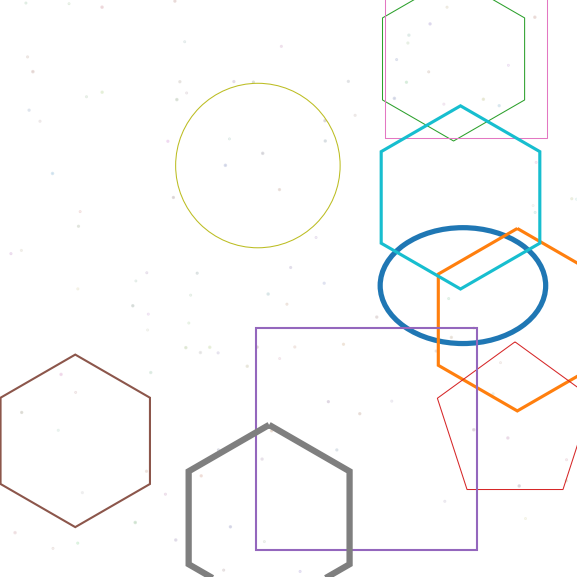[{"shape": "oval", "thickness": 2.5, "radius": 0.72, "center": [0.802, 0.505]}, {"shape": "hexagon", "thickness": 1.5, "radius": 0.79, "center": [0.896, 0.446]}, {"shape": "hexagon", "thickness": 0.5, "radius": 0.71, "center": [0.785, 0.897]}, {"shape": "pentagon", "thickness": 0.5, "radius": 0.71, "center": [0.892, 0.266]}, {"shape": "square", "thickness": 1, "radius": 0.96, "center": [0.635, 0.239]}, {"shape": "hexagon", "thickness": 1, "radius": 0.75, "center": [0.13, 0.236]}, {"shape": "square", "thickness": 0.5, "radius": 0.7, "center": [0.807, 0.9]}, {"shape": "hexagon", "thickness": 3, "radius": 0.8, "center": [0.466, 0.103]}, {"shape": "circle", "thickness": 0.5, "radius": 0.71, "center": [0.447, 0.712]}, {"shape": "hexagon", "thickness": 1.5, "radius": 0.79, "center": [0.797, 0.657]}]